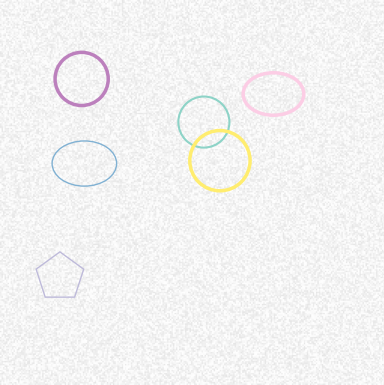[{"shape": "circle", "thickness": 1.5, "radius": 0.33, "center": [0.53, 0.683]}, {"shape": "pentagon", "thickness": 1, "radius": 0.32, "center": [0.156, 0.281]}, {"shape": "oval", "thickness": 1, "radius": 0.42, "center": [0.219, 0.575]}, {"shape": "oval", "thickness": 2.5, "radius": 0.39, "center": [0.71, 0.756]}, {"shape": "circle", "thickness": 2.5, "radius": 0.35, "center": [0.212, 0.795]}, {"shape": "circle", "thickness": 2.5, "radius": 0.39, "center": [0.571, 0.583]}]